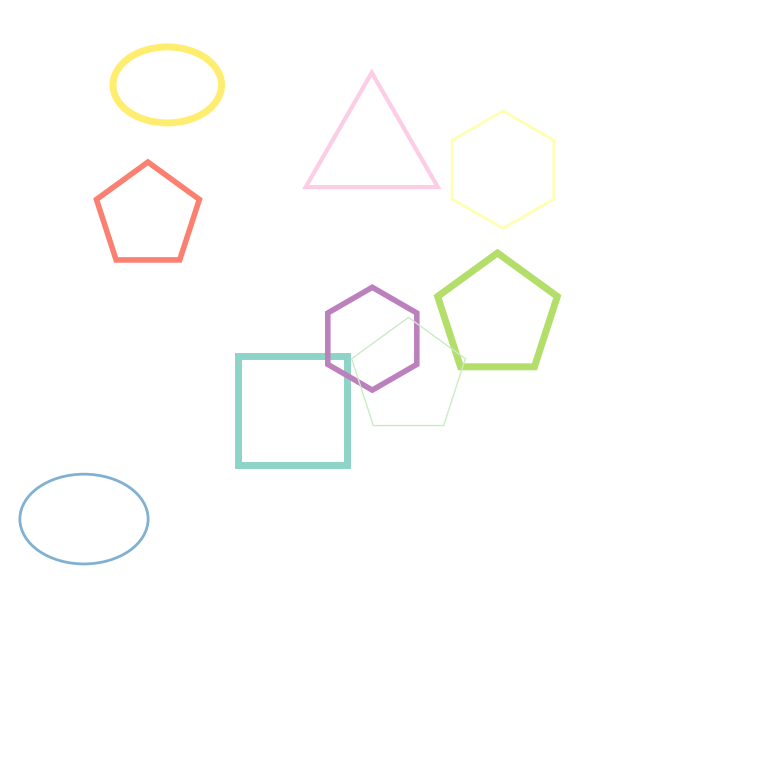[{"shape": "square", "thickness": 2.5, "radius": 0.36, "center": [0.38, 0.467]}, {"shape": "hexagon", "thickness": 1, "radius": 0.38, "center": [0.653, 0.78]}, {"shape": "pentagon", "thickness": 2, "radius": 0.35, "center": [0.192, 0.719]}, {"shape": "oval", "thickness": 1, "radius": 0.42, "center": [0.109, 0.326]}, {"shape": "pentagon", "thickness": 2.5, "radius": 0.41, "center": [0.646, 0.59]}, {"shape": "triangle", "thickness": 1.5, "radius": 0.5, "center": [0.483, 0.807]}, {"shape": "hexagon", "thickness": 2, "radius": 0.33, "center": [0.484, 0.56]}, {"shape": "pentagon", "thickness": 0.5, "radius": 0.39, "center": [0.531, 0.51]}, {"shape": "oval", "thickness": 2.5, "radius": 0.35, "center": [0.217, 0.89]}]